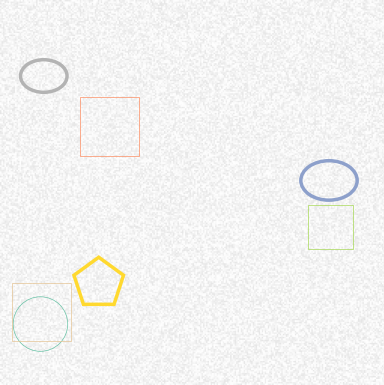[{"shape": "circle", "thickness": 0.5, "radius": 0.35, "center": [0.105, 0.158]}, {"shape": "square", "thickness": 0.5, "radius": 0.39, "center": [0.284, 0.671]}, {"shape": "oval", "thickness": 2.5, "radius": 0.37, "center": [0.855, 0.531]}, {"shape": "square", "thickness": 0.5, "radius": 0.29, "center": [0.858, 0.41]}, {"shape": "pentagon", "thickness": 2.5, "radius": 0.34, "center": [0.256, 0.264]}, {"shape": "square", "thickness": 0.5, "radius": 0.38, "center": [0.108, 0.189]}, {"shape": "oval", "thickness": 2.5, "radius": 0.3, "center": [0.114, 0.803]}]